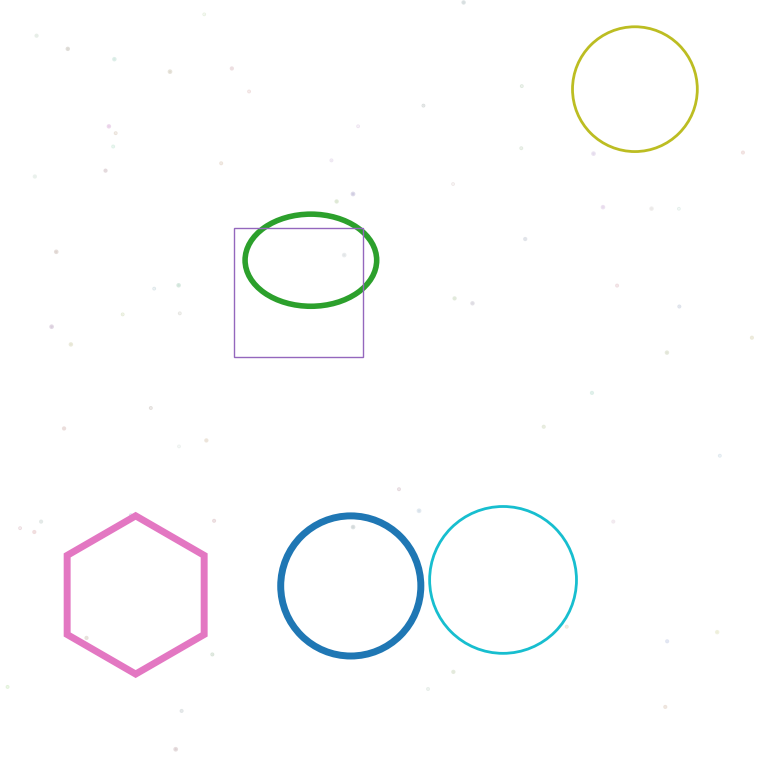[{"shape": "circle", "thickness": 2.5, "radius": 0.45, "center": [0.456, 0.239]}, {"shape": "oval", "thickness": 2, "radius": 0.43, "center": [0.404, 0.662]}, {"shape": "square", "thickness": 0.5, "radius": 0.42, "center": [0.388, 0.62]}, {"shape": "hexagon", "thickness": 2.5, "radius": 0.51, "center": [0.176, 0.227]}, {"shape": "circle", "thickness": 1, "radius": 0.41, "center": [0.825, 0.884]}, {"shape": "circle", "thickness": 1, "radius": 0.48, "center": [0.653, 0.247]}]